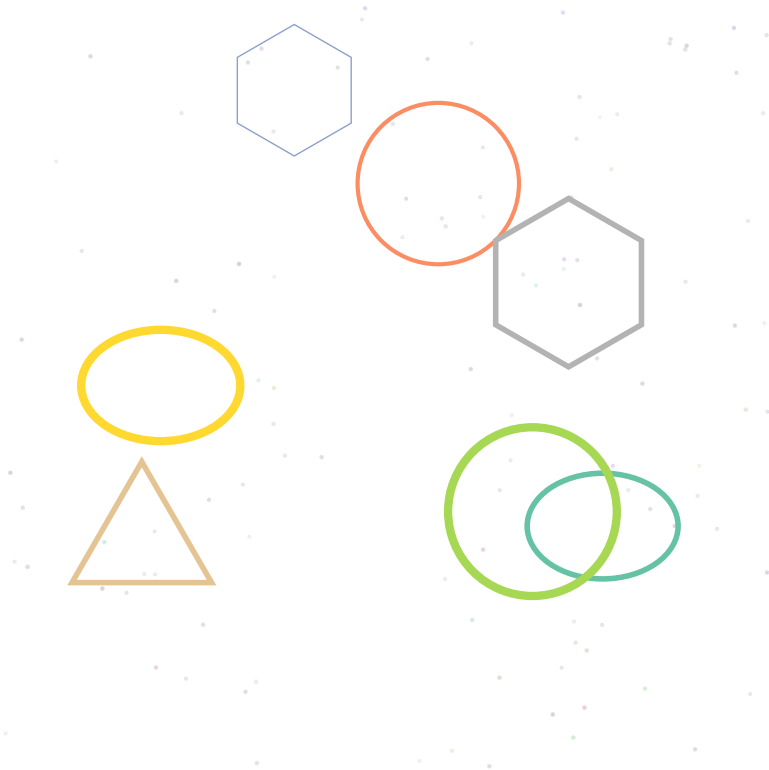[{"shape": "oval", "thickness": 2, "radius": 0.49, "center": [0.783, 0.317]}, {"shape": "circle", "thickness": 1.5, "radius": 0.52, "center": [0.569, 0.762]}, {"shape": "hexagon", "thickness": 0.5, "radius": 0.43, "center": [0.382, 0.883]}, {"shape": "circle", "thickness": 3, "radius": 0.55, "center": [0.691, 0.336]}, {"shape": "oval", "thickness": 3, "radius": 0.52, "center": [0.209, 0.499]}, {"shape": "triangle", "thickness": 2, "radius": 0.52, "center": [0.184, 0.296]}, {"shape": "hexagon", "thickness": 2, "radius": 0.55, "center": [0.738, 0.633]}]